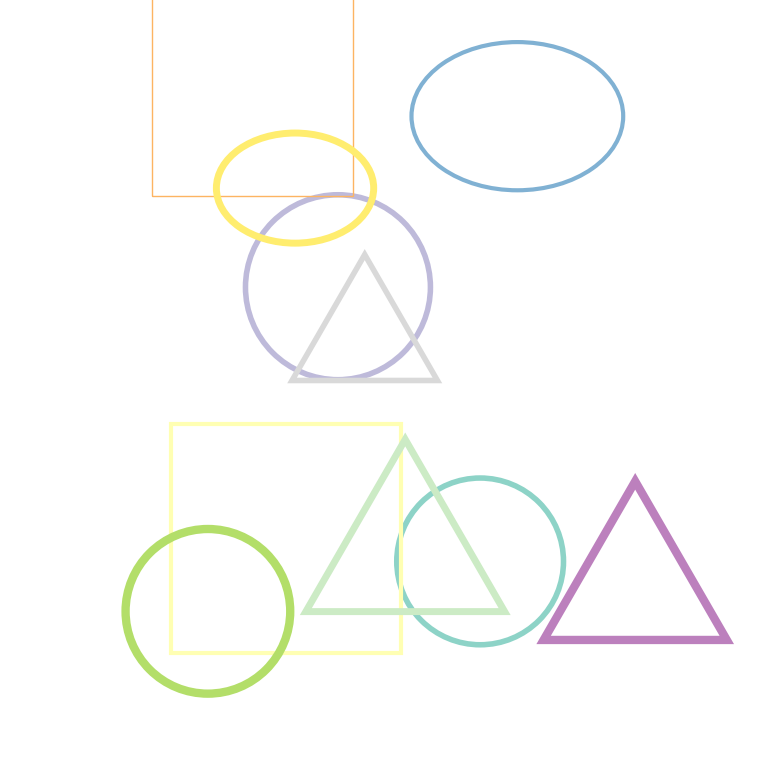[{"shape": "circle", "thickness": 2, "radius": 0.54, "center": [0.624, 0.271]}, {"shape": "square", "thickness": 1.5, "radius": 0.74, "center": [0.371, 0.301]}, {"shape": "circle", "thickness": 2, "radius": 0.6, "center": [0.439, 0.627]}, {"shape": "oval", "thickness": 1.5, "radius": 0.69, "center": [0.672, 0.849]}, {"shape": "square", "thickness": 0.5, "radius": 0.65, "center": [0.328, 0.877]}, {"shape": "circle", "thickness": 3, "radius": 0.53, "center": [0.27, 0.206]}, {"shape": "triangle", "thickness": 2, "radius": 0.54, "center": [0.474, 0.56]}, {"shape": "triangle", "thickness": 3, "radius": 0.69, "center": [0.825, 0.238]}, {"shape": "triangle", "thickness": 2.5, "radius": 0.75, "center": [0.526, 0.28]}, {"shape": "oval", "thickness": 2.5, "radius": 0.51, "center": [0.383, 0.756]}]